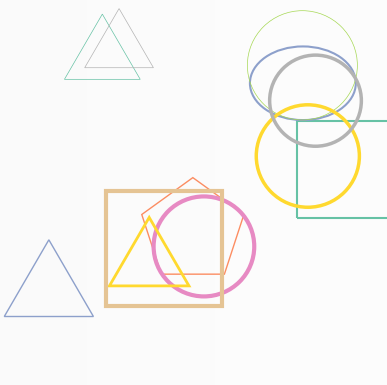[{"shape": "square", "thickness": 1.5, "radius": 0.63, "center": [0.892, 0.56]}, {"shape": "triangle", "thickness": 0.5, "radius": 0.56, "center": [0.264, 0.85]}, {"shape": "pentagon", "thickness": 1, "radius": 0.69, "center": [0.498, 0.4]}, {"shape": "triangle", "thickness": 1, "radius": 0.66, "center": [0.126, 0.244]}, {"shape": "oval", "thickness": 1.5, "radius": 0.68, "center": [0.782, 0.784]}, {"shape": "circle", "thickness": 3, "radius": 0.65, "center": [0.526, 0.36]}, {"shape": "circle", "thickness": 0.5, "radius": 0.71, "center": [0.78, 0.83]}, {"shape": "triangle", "thickness": 2, "radius": 0.59, "center": [0.385, 0.317]}, {"shape": "circle", "thickness": 2.5, "radius": 0.67, "center": [0.794, 0.595]}, {"shape": "square", "thickness": 3, "radius": 0.75, "center": [0.424, 0.355]}, {"shape": "triangle", "thickness": 0.5, "radius": 0.51, "center": [0.307, 0.875]}, {"shape": "circle", "thickness": 2.5, "radius": 0.59, "center": [0.814, 0.739]}]